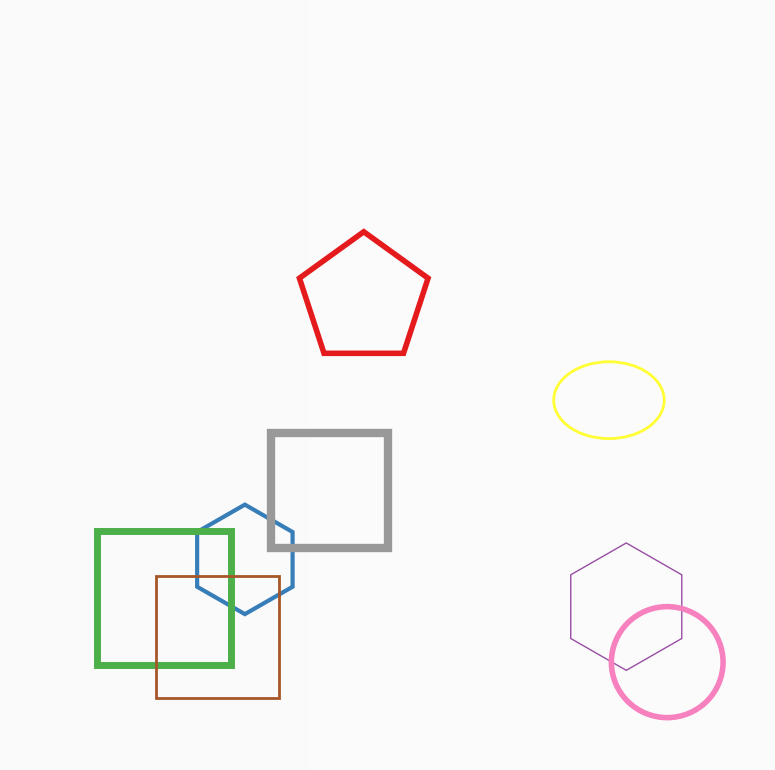[{"shape": "pentagon", "thickness": 2, "radius": 0.44, "center": [0.469, 0.612]}, {"shape": "hexagon", "thickness": 1.5, "radius": 0.36, "center": [0.316, 0.274]}, {"shape": "square", "thickness": 2.5, "radius": 0.43, "center": [0.212, 0.223]}, {"shape": "hexagon", "thickness": 0.5, "radius": 0.41, "center": [0.808, 0.212]}, {"shape": "oval", "thickness": 1, "radius": 0.36, "center": [0.786, 0.48]}, {"shape": "square", "thickness": 1, "radius": 0.39, "center": [0.28, 0.173]}, {"shape": "circle", "thickness": 2, "radius": 0.36, "center": [0.861, 0.14]}, {"shape": "square", "thickness": 3, "radius": 0.38, "center": [0.425, 0.363]}]